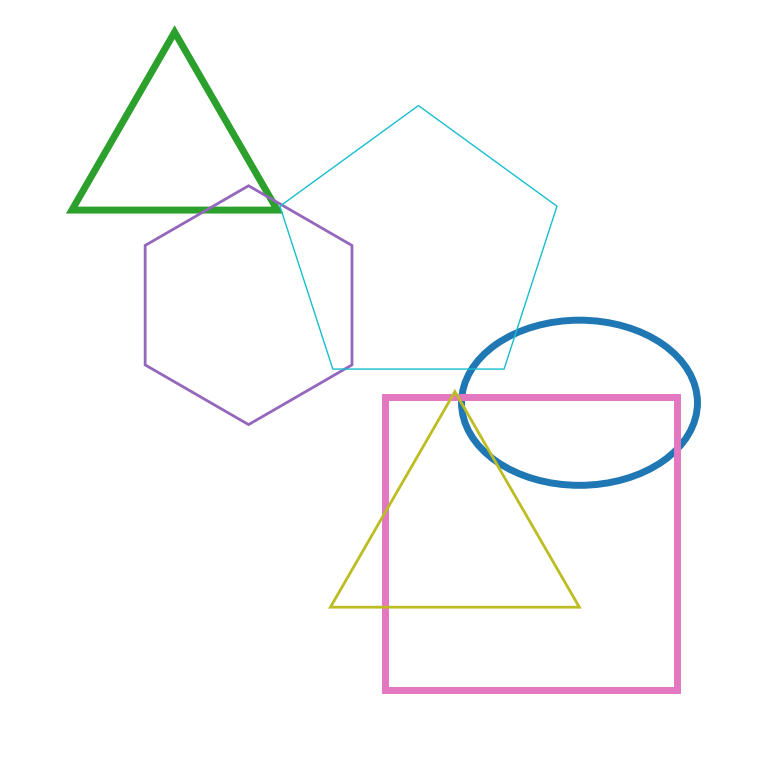[{"shape": "oval", "thickness": 2.5, "radius": 0.77, "center": [0.753, 0.477]}, {"shape": "triangle", "thickness": 2.5, "radius": 0.77, "center": [0.227, 0.804]}, {"shape": "hexagon", "thickness": 1, "radius": 0.78, "center": [0.323, 0.604]}, {"shape": "square", "thickness": 2.5, "radius": 0.95, "center": [0.689, 0.294]}, {"shape": "triangle", "thickness": 1, "radius": 0.93, "center": [0.591, 0.305]}, {"shape": "pentagon", "thickness": 0.5, "radius": 0.95, "center": [0.543, 0.674]}]